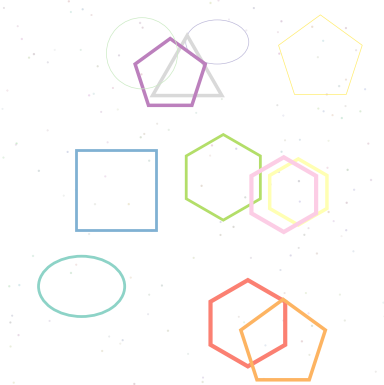[{"shape": "oval", "thickness": 2, "radius": 0.56, "center": [0.212, 0.256]}, {"shape": "hexagon", "thickness": 2.5, "radius": 0.43, "center": [0.775, 0.501]}, {"shape": "oval", "thickness": 0.5, "radius": 0.41, "center": [0.564, 0.891]}, {"shape": "hexagon", "thickness": 3, "radius": 0.56, "center": [0.644, 0.16]}, {"shape": "square", "thickness": 2, "radius": 0.52, "center": [0.3, 0.507]}, {"shape": "pentagon", "thickness": 2.5, "radius": 0.58, "center": [0.735, 0.107]}, {"shape": "hexagon", "thickness": 2, "radius": 0.56, "center": [0.58, 0.539]}, {"shape": "hexagon", "thickness": 3, "radius": 0.49, "center": [0.737, 0.494]}, {"shape": "triangle", "thickness": 2.5, "radius": 0.52, "center": [0.486, 0.804]}, {"shape": "pentagon", "thickness": 2.5, "radius": 0.48, "center": [0.442, 0.804]}, {"shape": "circle", "thickness": 0.5, "radius": 0.46, "center": [0.369, 0.862]}, {"shape": "pentagon", "thickness": 0.5, "radius": 0.57, "center": [0.832, 0.847]}]